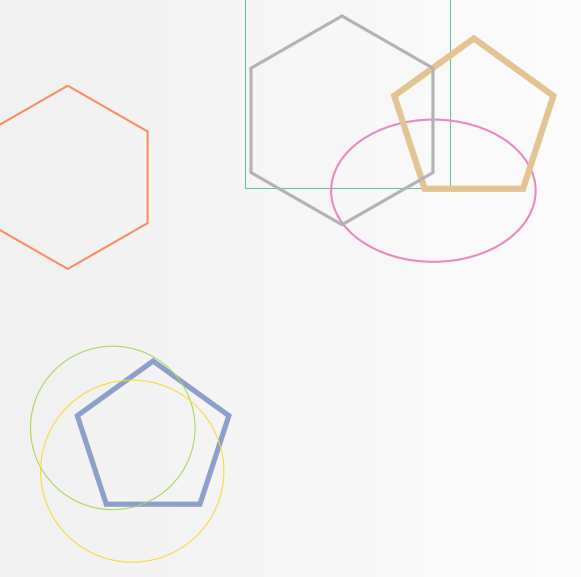[{"shape": "square", "thickness": 0.5, "radius": 0.88, "center": [0.598, 0.848]}, {"shape": "hexagon", "thickness": 1, "radius": 0.79, "center": [0.117, 0.692]}, {"shape": "pentagon", "thickness": 2.5, "radius": 0.69, "center": [0.263, 0.237]}, {"shape": "oval", "thickness": 1, "radius": 0.88, "center": [0.746, 0.669]}, {"shape": "circle", "thickness": 0.5, "radius": 0.71, "center": [0.194, 0.258]}, {"shape": "circle", "thickness": 0.5, "radius": 0.79, "center": [0.227, 0.183]}, {"shape": "pentagon", "thickness": 3, "radius": 0.72, "center": [0.815, 0.789]}, {"shape": "hexagon", "thickness": 1.5, "radius": 0.9, "center": [0.588, 0.791]}]